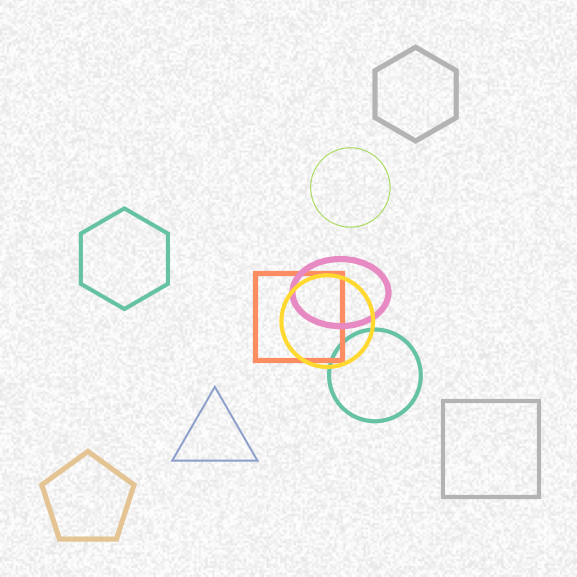[{"shape": "circle", "thickness": 2, "radius": 0.4, "center": [0.649, 0.349]}, {"shape": "hexagon", "thickness": 2, "radius": 0.44, "center": [0.215, 0.551]}, {"shape": "square", "thickness": 2.5, "radius": 0.38, "center": [0.517, 0.451]}, {"shape": "triangle", "thickness": 1, "radius": 0.43, "center": [0.372, 0.244]}, {"shape": "oval", "thickness": 3, "radius": 0.42, "center": [0.59, 0.492]}, {"shape": "circle", "thickness": 0.5, "radius": 0.34, "center": [0.607, 0.675]}, {"shape": "circle", "thickness": 2, "radius": 0.4, "center": [0.567, 0.443]}, {"shape": "pentagon", "thickness": 2.5, "radius": 0.42, "center": [0.152, 0.134]}, {"shape": "square", "thickness": 2, "radius": 0.42, "center": [0.85, 0.222]}, {"shape": "hexagon", "thickness": 2.5, "radius": 0.41, "center": [0.72, 0.836]}]